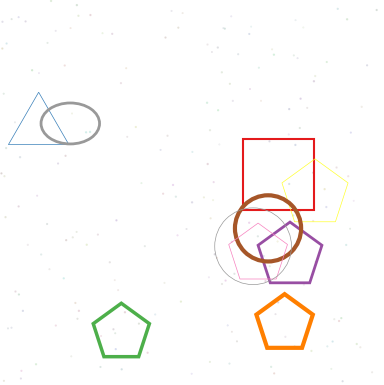[{"shape": "square", "thickness": 1.5, "radius": 0.46, "center": [0.725, 0.546]}, {"shape": "triangle", "thickness": 0.5, "radius": 0.45, "center": [0.1, 0.67]}, {"shape": "pentagon", "thickness": 2.5, "radius": 0.38, "center": [0.315, 0.136]}, {"shape": "pentagon", "thickness": 2, "radius": 0.44, "center": [0.753, 0.336]}, {"shape": "pentagon", "thickness": 3, "radius": 0.39, "center": [0.739, 0.159]}, {"shape": "pentagon", "thickness": 0.5, "radius": 0.45, "center": [0.818, 0.497]}, {"shape": "circle", "thickness": 3, "radius": 0.43, "center": [0.696, 0.407]}, {"shape": "pentagon", "thickness": 0.5, "radius": 0.4, "center": [0.67, 0.34]}, {"shape": "oval", "thickness": 2, "radius": 0.38, "center": [0.183, 0.679]}, {"shape": "circle", "thickness": 0.5, "radius": 0.5, "center": [0.657, 0.36]}]